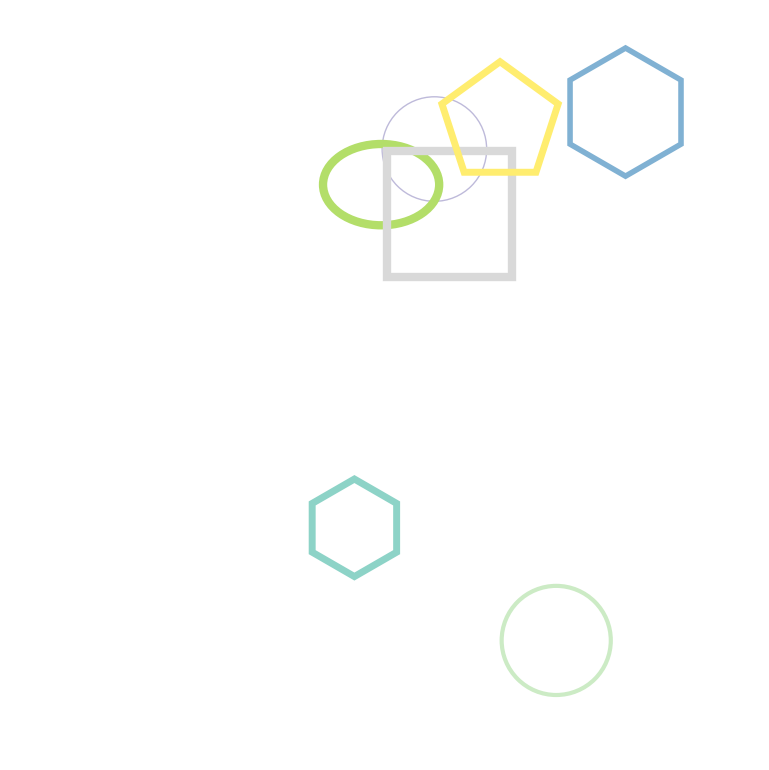[{"shape": "hexagon", "thickness": 2.5, "radius": 0.32, "center": [0.46, 0.315]}, {"shape": "circle", "thickness": 0.5, "radius": 0.34, "center": [0.564, 0.806]}, {"shape": "hexagon", "thickness": 2, "radius": 0.42, "center": [0.812, 0.854]}, {"shape": "oval", "thickness": 3, "radius": 0.38, "center": [0.495, 0.76]}, {"shape": "square", "thickness": 3, "radius": 0.41, "center": [0.584, 0.722]}, {"shape": "circle", "thickness": 1.5, "radius": 0.35, "center": [0.722, 0.168]}, {"shape": "pentagon", "thickness": 2.5, "radius": 0.4, "center": [0.649, 0.84]}]